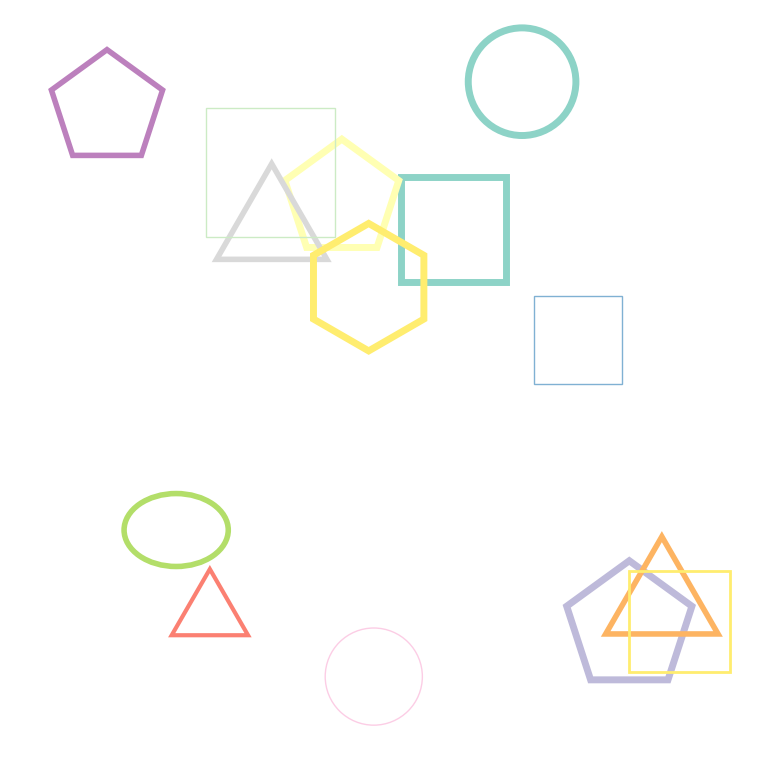[{"shape": "square", "thickness": 2.5, "radius": 0.34, "center": [0.589, 0.702]}, {"shape": "circle", "thickness": 2.5, "radius": 0.35, "center": [0.678, 0.894]}, {"shape": "pentagon", "thickness": 2.5, "radius": 0.39, "center": [0.444, 0.742]}, {"shape": "pentagon", "thickness": 2.5, "radius": 0.43, "center": [0.817, 0.186]}, {"shape": "triangle", "thickness": 1.5, "radius": 0.29, "center": [0.273, 0.204]}, {"shape": "square", "thickness": 0.5, "radius": 0.29, "center": [0.751, 0.559]}, {"shape": "triangle", "thickness": 2, "radius": 0.42, "center": [0.86, 0.219]}, {"shape": "oval", "thickness": 2, "radius": 0.34, "center": [0.229, 0.312]}, {"shape": "circle", "thickness": 0.5, "radius": 0.32, "center": [0.485, 0.121]}, {"shape": "triangle", "thickness": 2, "radius": 0.41, "center": [0.353, 0.705]}, {"shape": "pentagon", "thickness": 2, "radius": 0.38, "center": [0.139, 0.86]}, {"shape": "square", "thickness": 0.5, "radius": 0.42, "center": [0.351, 0.776]}, {"shape": "hexagon", "thickness": 2.5, "radius": 0.41, "center": [0.479, 0.627]}, {"shape": "square", "thickness": 1, "radius": 0.33, "center": [0.882, 0.193]}]